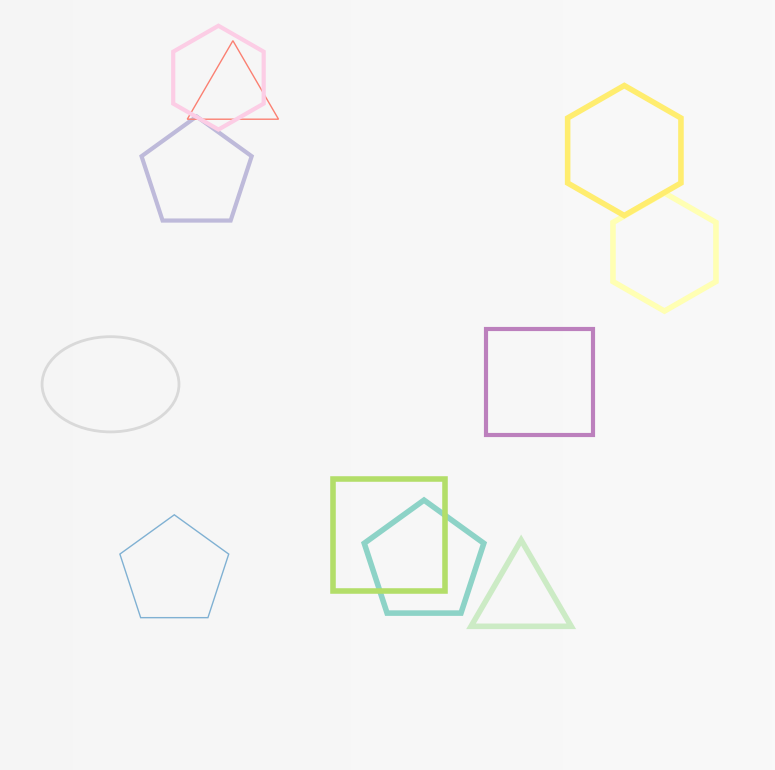[{"shape": "pentagon", "thickness": 2, "radius": 0.41, "center": [0.547, 0.269]}, {"shape": "hexagon", "thickness": 2, "radius": 0.38, "center": [0.857, 0.673]}, {"shape": "pentagon", "thickness": 1.5, "radius": 0.37, "center": [0.254, 0.774]}, {"shape": "triangle", "thickness": 0.5, "radius": 0.34, "center": [0.301, 0.879]}, {"shape": "pentagon", "thickness": 0.5, "radius": 0.37, "center": [0.225, 0.258]}, {"shape": "square", "thickness": 2, "radius": 0.36, "center": [0.502, 0.305]}, {"shape": "hexagon", "thickness": 1.5, "radius": 0.34, "center": [0.282, 0.899]}, {"shape": "oval", "thickness": 1, "radius": 0.44, "center": [0.143, 0.501]}, {"shape": "square", "thickness": 1.5, "radius": 0.35, "center": [0.696, 0.504]}, {"shape": "triangle", "thickness": 2, "radius": 0.37, "center": [0.672, 0.224]}, {"shape": "hexagon", "thickness": 2, "radius": 0.42, "center": [0.806, 0.805]}]